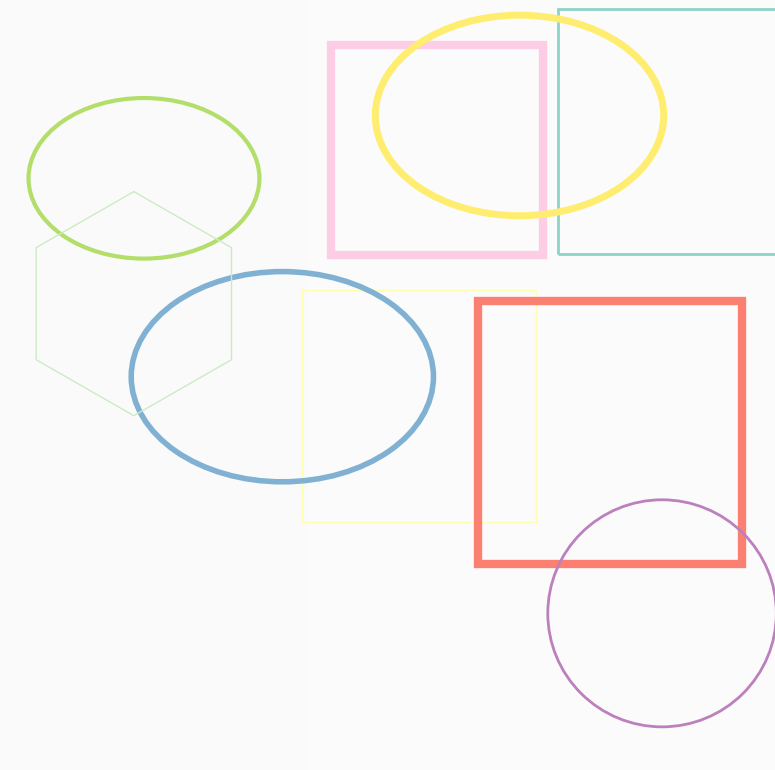[{"shape": "square", "thickness": 1, "radius": 0.79, "center": [0.879, 0.829]}, {"shape": "square", "thickness": 0.5, "radius": 0.75, "center": [0.541, 0.473]}, {"shape": "square", "thickness": 3, "radius": 0.85, "center": [0.787, 0.438]}, {"shape": "oval", "thickness": 2, "radius": 0.97, "center": [0.364, 0.511]}, {"shape": "oval", "thickness": 1.5, "radius": 0.74, "center": [0.186, 0.768]}, {"shape": "square", "thickness": 3, "radius": 0.68, "center": [0.564, 0.805]}, {"shape": "circle", "thickness": 1, "radius": 0.74, "center": [0.854, 0.203]}, {"shape": "hexagon", "thickness": 0.5, "radius": 0.73, "center": [0.173, 0.606]}, {"shape": "oval", "thickness": 2.5, "radius": 0.93, "center": [0.67, 0.85]}]